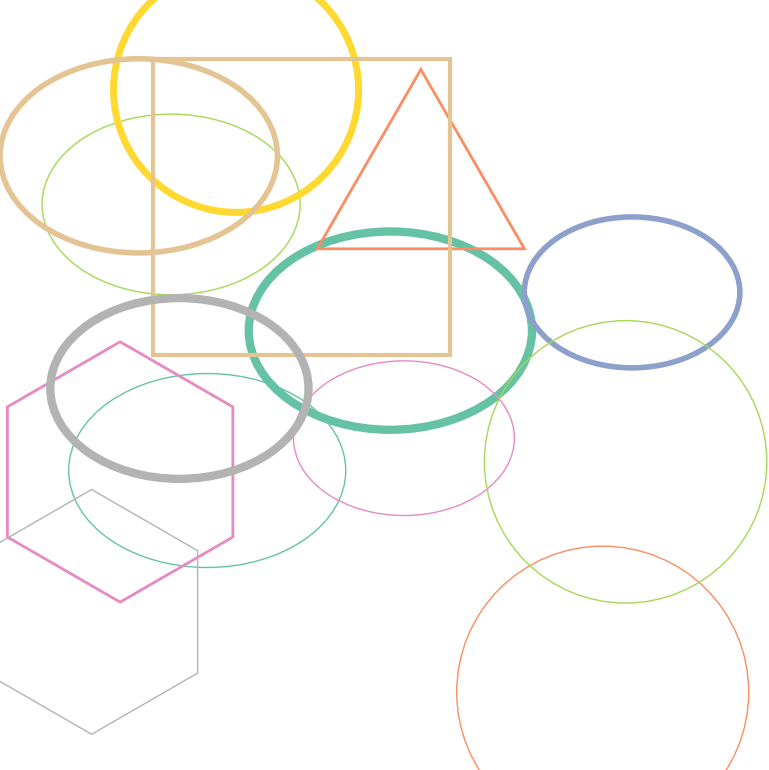[{"shape": "oval", "thickness": 0.5, "radius": 0.9, "center": [0.269, 0.389]}, {"shape": "oval", "thickness": 3, "radius": 0.92, "center": [0.507, 0.571]}, {"shape": "circle", "thickness": 0.5, "radius": 0.95, "center": [0.783, 0.101]}, {"shape": "triangle", "thickness": 1, "radius": 0.78, "center": [0.547, 0.755]}, {"shape": "oval", "thickness": 2, "radius": 0.7, "center": [0.821, 0.62]}, {"shape": "oval", "thickness": 0.5, "radius": 0.72, "center": [0.525, 0.431]}, {"shape": "hexagon", "thickness": 1, "radius": 0.85, "center": [0.156, 0.387]}, {"shape": "oval", "thickness": 0.5, "radius": 0.84, "center": [0.222, 0.734]}, {"shape": "circle", "thickness": 0.5, "radius": 0.92, "center": [0.812, 0.4]}, {"shape": "circle", "thickness": 2.5, "radius": 0.8, "center": [0.307, 0.883]}, {"shape": "oval", "thickness": 2, "radius": 0.9, "center": [0.18, 0.798]}, {"shape": "square", "thickness": 1.5, "radius": 0.96, "center": [0.391, 0.731]}, {"shape": "oval", "thickness": 3, "radius": 0.84, "center": [0.233, 0.495]}, {"shape": "hexagon", "thickness": 0.5, "radius": 0.79, "center": [0.119, 0.205]}]